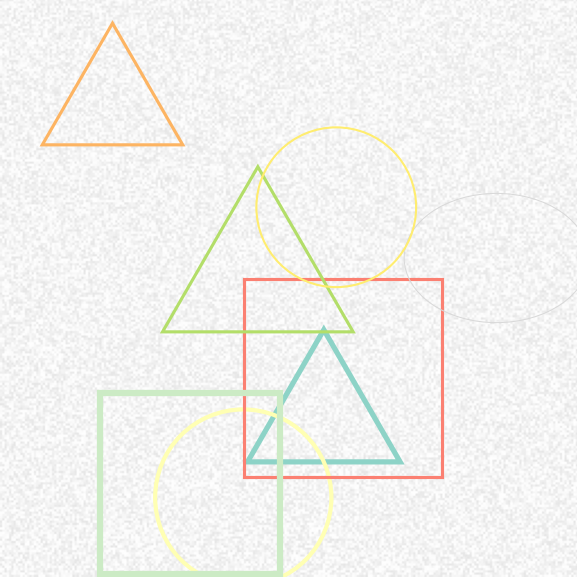[{"shape": "triangle", "thickness": 2.5, "radius": 0.76, "center": [0.561, 0.276]}, {"shape": "circle", "thickness": 2, "radius": 0.76, "center": [0.421, 0.138]}, {"shape": "square", "thickness": 1.5, "radius": 0.86, "center": [0.594, 0.345]}, {"shape": "triangle", "thickness": 1.5, "radius": 0.7, "center": [0.195, 0.819]}, {"shape": "triangle", "thickness": 1.5, "radius": 0.95, "center": [0.446, 0.52]}, {"shape": "oval", "thickness": 0.5, "radius": 0.8, "center": [0.86, 0.552]}, {"shape": "square", "thickness": 3, "radius": 0.78, "center": [0.329, 0.162]}, {"shape": "circle", "thickness": 1, "radius": 0.69, "center": [0.582, 0.64]}]